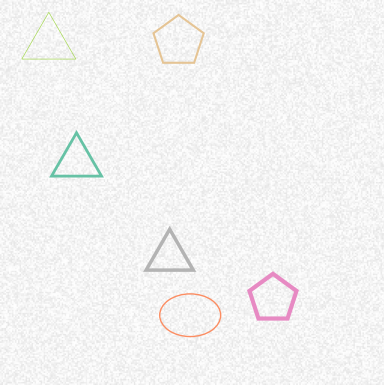[{"shape": "triangle", "thickness": 2, "radius": 0.38, "center": [0.199, 0.58]}, {"shape": "oval", "thickness": 1, "radius": 0.4, "center": [0.494, 0.181]}, {"shape": "pentagon", "thickness": 3, "radius": 0.32, "center": [0.709, 0.225]}, {"shape": "triangle", "thickness": 0.5, "radius": 0.41, "center": [0.127, 0.887]}, {"shape": "pentagon", "thickness": 1.5, "radius": 0.34, "center": [0.464, 0.892]}, {"shape": "triangle", "thickness": 2.5, "radius": 0.35, "center": [0.441, 0.334]}]